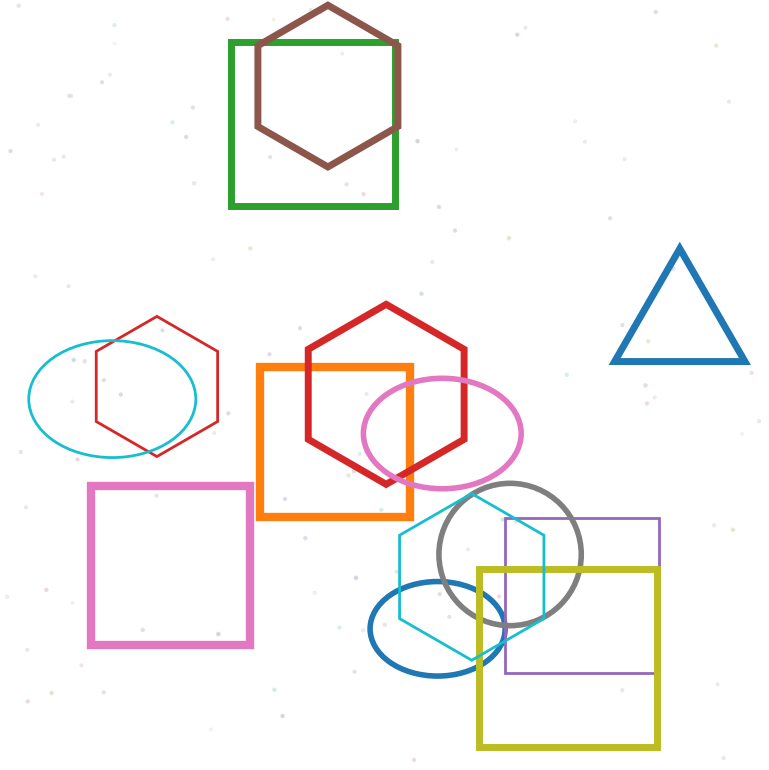[{"shape": "oval", "thickness": 2, "radius": 0.44, "center": [0.568, 0.183]}, {"shape": "triangle", "thickness": 2.5, "radius": 0.49, "center": [0.883, 0.579]}, {"shape": "square", "thickness": 3, "radius": 0.49, "center": [0.435, 0.426]}, {"shape": "square", "thickness": 2.5, "radius": 0.53, "center": [0.407, 0.839]}, {"shape": "hexagon", "thickness": 1, "radius": 0.46, "center": [0.204, 0.498]}, {"shape": "hexagon", "thickness": 2.5, "radius": 0.58, "center": [0.502, 0.488]}, {"shape": "square", "thickness": 1, "radius": 0.5, "center": [0.756, 0.227]}, {"shape": "hexagon", "thickness": 2.5, "radius": 0.52, "center": [0.426, 0.888]}, {"shape": "oval", "thickness": 2, "radius": 0.51, "center": [0.574, 0.437]}, {"shape": "square", "thickness": 3, "radius": 0.52, "center": [0.222, 0.266]}, {"shape": "circle", "thickness": 2, "radius": 0.46, "center": [0.662, 0.28]}, {"shape": "square", "thickness": 2.5, "radius": 0.58, "center": [0.738, 0.146]}, {"shape": "oval", "thickness": 1, "radius": 0.54, "center": [0.146, 0.482]}, {"shape": "hexagon", "thickness": 1, "radius": 0.54, "center": [0.613, 0.251]}]